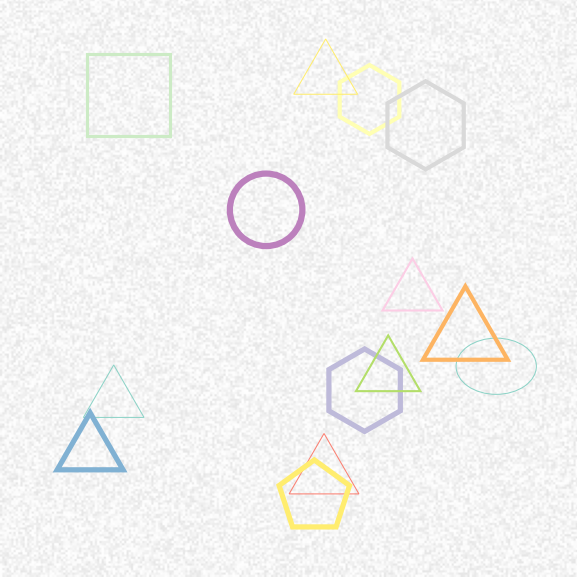[{"shape": "triangle", "thickness": 0.5, "radius": 0.3, "center": [0.197, 0.307]}, {"shape": "oval", "thickness": 0.5, "radius": 0.35, "center": [0.859, 0.365]}, {"shape": "hexagon", "thickness": 2, "radius": 0.3, "center": [0.64, 0.827]}, {"shape": "hexagon", "thickness": 2.5, "radius": 0.36, "center": [0.631, 0.323]}, {"shape": "triangle", "thickness": 0.5, "radius": 0.35, "center": [0.561, 0.179]}, {"shape": "triangle", "thickness": 2.5, "radius": 0.33, "center": [0.156, 0.219]}, {"shape": "triangle", "thickness": 2, "radius": 0.42, "center": [0.806, 0.419]}, {"shape": "triangle", "thickness": 1, "radius": 0.32, "center": [0.672, 0.354]}, {"shape": "triangle", "thickness": 1, "radius": 0.3, "center": [0.714, 0.491]}, {"shape": "hexagon", "thickness": 2, "radius": 0.38, "center": [0.737, 0.782]}, {"shape": "circle", "thickness": 3, "radius": 0.31, "center": [0.461, 0.636]}, {"shape": "square", "thickness": 1.5, "radius": 0.36, "center": [0.222, 0.835]}, {"shape": "pentagon", "thickness": 2.5, "radius": 0.32, "center": [0.544, 0.139]}, {"shape": "triangle", "thickness": 0.5, "radius": 0.32, "center": [0.564, 0.868]}]